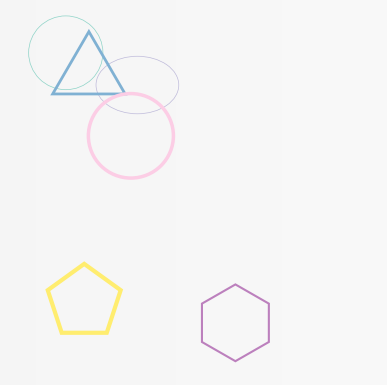[{"shape": "circle", "thickness": 0.5, "radius": 0.48, "center": [0.17, 0.863]}, {"shape": "oval", "thickness": 0.5, "radius": 0.53, "center": [0.355, 0.779]}, {"shape": "triangle", "thickness": 2, "radius": 0.54, "center": [0.229, 0.81]}, {"shape": "circle", "thickness": 2.5, "radius": 0.55, "center": [0.338, 0.647]}, {"shape": "hexagon", "thickness": 1.5, "radius": 0.5, "center": [0.607, 0.162]}, {"shape": "pentagon", "thickness": 3, "radius": 0.49, "center": [0.217, 0.216]}]